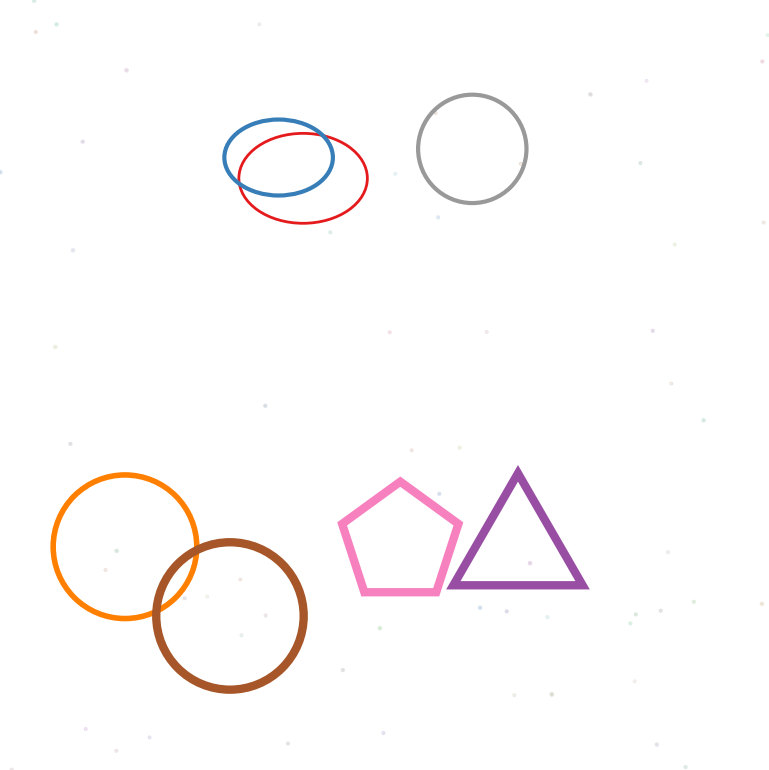[{"shape": "oval", "thickness": 1, "radius": 0.42, "center": [0.394, 0.768]}, {"shape": "oval", "thickness": 1.5, "radius": 0.35, "center": [0.362, 0.795]}, {"shape": "triangle", "thickness": 3, "radius": 0.48, "center": [0.673, 0.288]}, {"shape": "circle", "thickness": 2, "radius": 0.47, "center": [0.162, 0.29]}, {"shape": "circle", "thickness": 3, "radius": 0.48, "center": [0.299, 0.2]}, {"shape": "pentagon", "thickness": 3, "radius": 0.4, "center": [0.52, 0.295]}, {"shape": "circle", "thickness": 1.5, "radius": 0.35, "center": [0.613, 0.807]}]